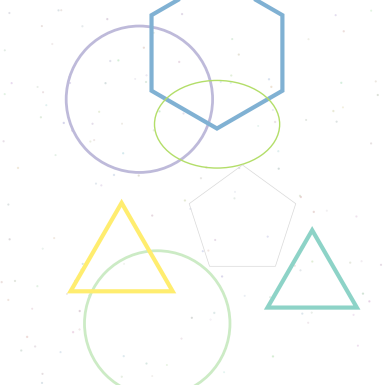[{"shape": "triangle", "thickness": 3, "radius": 0.67, "center": [0.811, 0.268]}, {"shape": "circle", "thickness": 2, "radius": 0.95, "center": [0.362, 0.742]}, {"shape": "hexagon", "thickness": 3, "radius": 0.98, "center": [0.564, 0.862]}, {"shape": "oval", "thickness": 1, "radius": 0.81, "center": [0.564, 0.677]}, {"shape": "pentagon", "thickness": 0.5, "radius": 0.73, "center": [0.63, 0.426]}, {"shape": "circle", "thickness": 2, "radius": 0.94, "center": [0.408, 0.16]}, {"shape": "triangle", "thickness": 3, "radius": 0.77, "center": [0.316, 0.32]}]